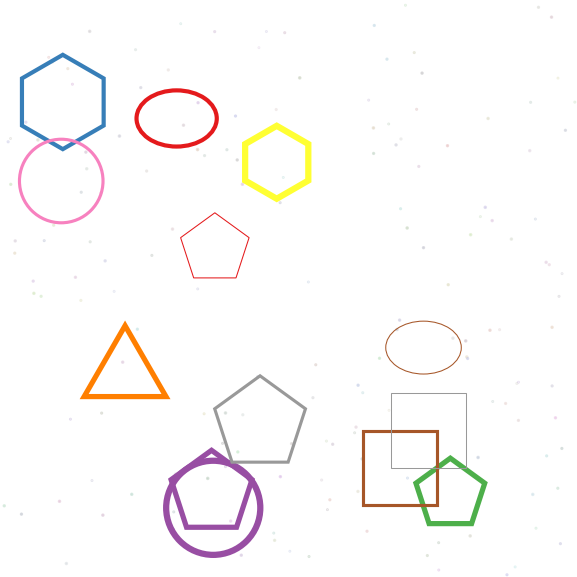[{"shape": "oval", "thickness": 2, "radius": 0.35, "center": [0.306, 0.794]}, {"shape": "pentagon", "thickness": 0.5, "radius": 0.31, "center": [0.372, 0.568]}, {"shape": "hexagon", "thickness": 2, "radius": 0.41, "center": [0.109, 0.823]}, {"shape": "pentagon", "thickness": 2.5, "radius": 0.31, "center": [0.78, 0.143]}, {"shape": "circle", "thickness": 3, "radius": 0.41, "center": [0.369, 0.12]}, {"shape": "pentagon", "thickness": 2.5, "radius": 0.37, "center": [0.366, 0.146]}, {"shape": "triangle", "thickness": 2.5, "radius": 0.41, "center": [0.217, 0.353]}, {"shape": "hexagon", "thickness": 3, "radius": 0.32, "center": [0.479, 0.718]}, {"shape": "oval", "thickness": 0.5, "radius": 0.33, "center": [0.733, 0.397]}, {"shape": "square", "thickness": 1.5, "radius": 0.32, "center": [0.692, 0.189]}, {"shape": "circle", "thickness": 1.5, "radius": 0.36, "center": [0.106, 0.686]}, {"shape": "square", "thickness": 0.5, "radius": 0.32, "center": [0.743, 0.254]}, {"shape": "pentagon", "thickness": 1.5, "radius": 0.41, "center": [0.45, 0.266]}]